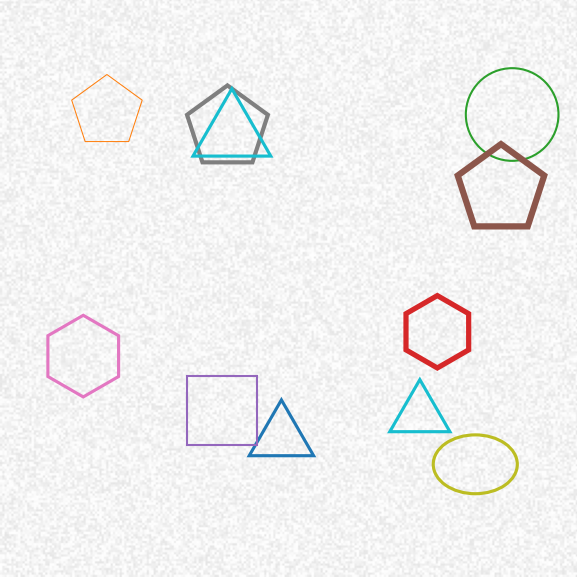[{"shape": "triangle", "thickness": 1.5, "radius": 0.32, "center": [0.487, 0.242]}, {"shape": "pentagon", "thickness": 0.5, "radius": 0.32, "center": [0.185, 0.806]}, {"shape": "circle", "thickness": 1, "radius": 0.4, "center": [0.887, 0.801]}, {"shape": "hexagon", "thickness": 2.5, "radius": 0.31, "center": [0.757, 0.425]}, {"shape": "square", "thickness": 1, "radius": 0.3, "center": [0.385, 0.288]}, {"shape": "pentagon", "thickness": 3, "radius": 0.39, "center": [0.868, 0.671]}, {"shape": "hexagon", "thickness": 1.5, "radius": 0.35, "center": [0.144, 0.382]}, {"shape": "pentagon", "thickness": 2, "radius": 0.37, "center": [0.394, 0.778]}, {"shape": "oval", "thickness": 1.5, "radius": 0.36, "center": [0.823, 0.195]}, {"shape": "triangle", "thickness": 1.5, "radius": 0.3, "center": [0.727, 0.282]}, {"shape": "triangle", "thickness": 1.5, "radius": 0.39, "center": [0.402, 0.768]}]